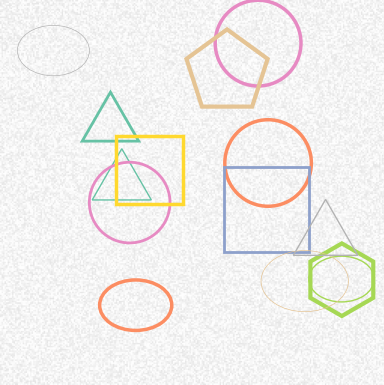[{"shape": "triangle", "thickness": 1, "radius": 0.44, "center": [0.316, 0.525]}, {"shape": "triangle", "thickness": 2, "radius": 0.42, "center": [0.287, 0.676]}, {"shape": "oval", "thickness": 2.5, "radius": 0.47, "center": [0.352, 0.207]}, {"shape": "circle", "thickness": 2.5, "radius": 0.56, "center": [0.696, 0.577]}, {"shape": "square", "thickness": 2, "radius": 0.55, "center": [0.692, 0.456]}, {"shape": "circle", "thickness": 2, "radius": 0.52, "center": [0.337, 0.474]}, {"shape": "circle", "thickness": 2.5, "radius": 0.56, "center": [0.67, 0.888]}, {"shape": "oval", "thickness": 1, "radius": 0.42, "center": [0.887, 0.275]}, {"shape": "hexagon", "thickness": 3, "radius": 0.47, "center": [0.888, 0.273]}, {"shape": "square", "thickness": 2.5, "radius": 0.44, "center": [0.388, 0.558]}, {"shape": "pentagon", "thickness": 3, "radius": 0.55, "center": [0.59, 0.813]}, {"shape": "oval", "thickness": 0.5, "radius": 0.57, "center": [0.792, 0.27]}, {"shape": "oval", "thickness": 0.5, "radius": 0.47, "center": [0.139, 0.869]}, {"shape": "triangle", "thickness": 1, "radius": 0.48, "center": [0.846, 0.385]}]